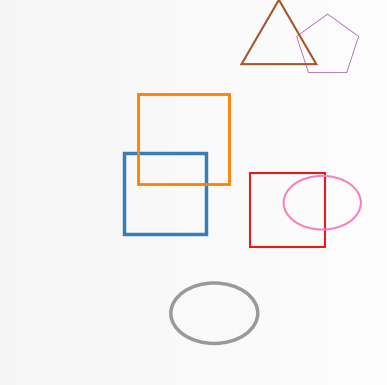[{"shape": "square", "thickness": 1.5, "radius": 0.48, "center": [0.742, 0.455]}, {"shape": "square", "thickness": 2.5, "radius": 0.53, "center": [0.425, 0.497]}, {"shape": "pentagon", "thickness": 0.5, "radius": 0.42, "center": [0.845, 0.879]}, {"shape": "square", "thickness": 2, "radius": 0.59, "center": [0.473, 0.639]}, {"shape": "triangle", "thickness": 1.5, "radius": 0.56, "center": [0.72, 0.889]}, {"shape": "oval", "thickness": 1.5, "radius": 0.5, "center": [0.832, 0.473]}, {"shape": "oval", "thickness": 2.5, "radius": 0.56, "center": [0.553, 0.186]}]